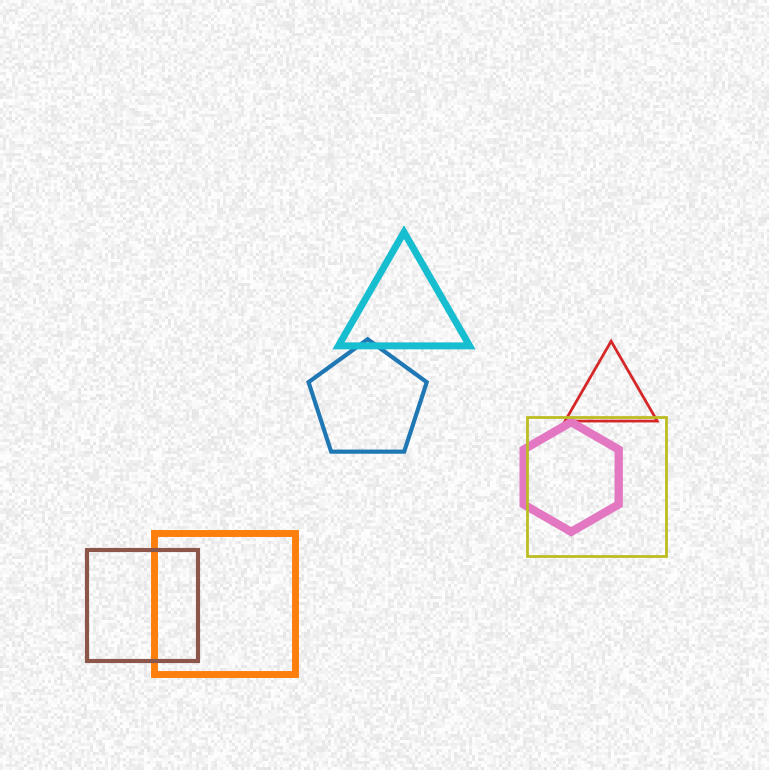[{"shape": "pentagon", "thickness": 1.5, "radius": 0.4, "center": [0.477, 0.479]}, {"shape": "square", "thickness": 2.5, "radius": 0.46, "center": [0.292, 0.216]}, {"shape": "triangle", "thickness": 1, "radius": 0.35, "center": [0.794, 0.488]}, {"shape": "square", "thickness": 1.5, "radius": 0.36, "center": [0.185, 0.214]}, {"shape": "hexagon", "thickness": 3, "radius": 0.36, "center": [0.742, 0.381]}, {"shape": "square", "thickness": 1, "radius": 0.45, "center": [0.775, 0.368]}, {"shape": "triangle", "thickness": 2.5, "radius": 0.49, "center": [0.525, 0.6]}]